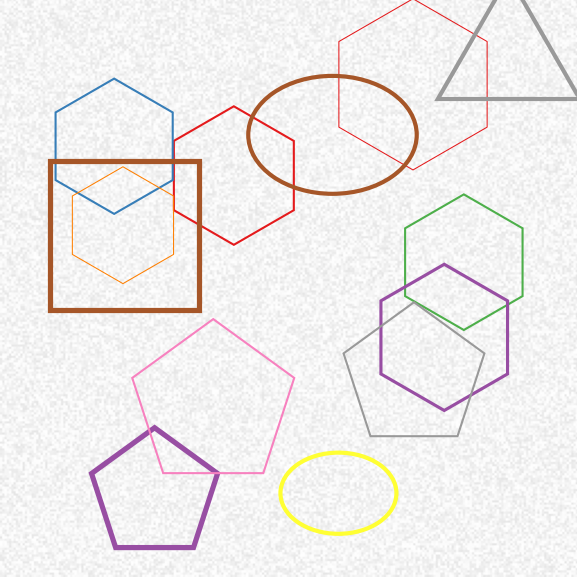[{"shape": "hexagon", "thickness": 1, "radius": 0.6, "center": [0.405, 0.695]}, {"shape": "hexagon", "thickness": 0.5, "radius": 0.74, "center": [0.715, 0.853]}, {"shape": "hexagon", "thickness": 1, "radius": 0.59, "center": [0.198, 0.746]}, {"shape": "hexagon", "thickness": 1, "radius": 0.59, "center": [0.803, 0.545]}, {"shape": "pentagon", "thickness": 2.5, "radius": 0.57, "center": [0.268, 0.144]}, {"shape": "hexagon", "thickness": 1.5, "radius": 0.63, "center": [0.769, 0.415]}, {"shape": "hexagon", "thickness": 0.5, "radius": 0.51, "center": [0.213, 0.609]}, {"shape": "oval", "thickness": 2, "radius": 0.5, "center": [0.586, 0.145]}, {"shape": "square", "thickness": 2.5, "radius": 0.64, "center": [0.216, 0.591]}, {"shape": "oval", "thickness": 2, "radius": 0.73, "center": [0.576, 0.766]}, {"shape": "pentagon", "thickness": 1, "radius": 0.74, "center": [0.369, 0.299]}, {"shape": "triangle", "thickness": 2, "radius": 0.71, "center": [0.881, 0.899]}, {"shape": "pentagon", "thickness": 1, "radius": 0.64, "center": [0.717, 0.348]}]